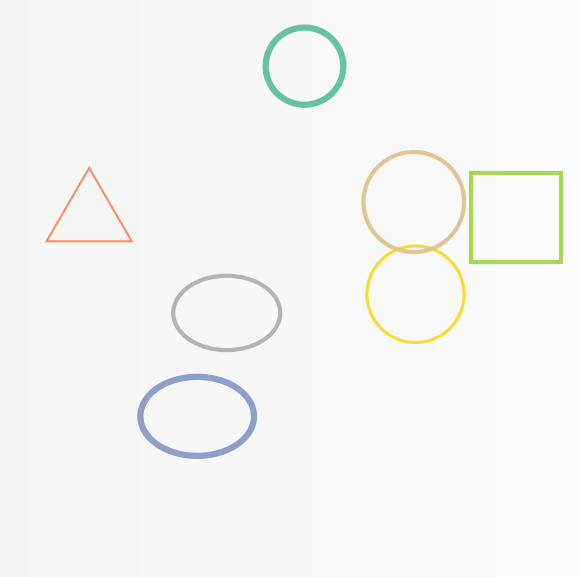[{"shape": "circle", "thickness": 3, "radius": 0.33, "center": [0.524, 0.885]}, {"shape": "triangle", "thickness": 1, "radius": 0.42, "center": [0.153, 0.624]}, {"shape": "oval", "thickness": 3, "radius": 0.49, "center": [0.339, 0.278]}, {"shape": "square", "thickness": 2, "radius": 0.38, "center": [0.888, 0.622]}, {"shape": "circle", "thickness": 1.5, "radius": 0.42, "center": [0.715, 0.49]}, {"shape": "circle", "thickness": 2, "radius": 0.43, "center": [0.712, 0.649]}, {"shape": "oval", "thickness": 2, "radius": 0.46, "center": [0.39, 0.457]}]